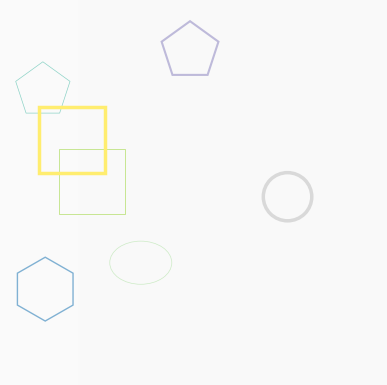[{"shape": "pentagon", "thickness": 0.5, "radius": 0.37, "center": [0.111, 0.766]}, {"shape": "pentagon", "thickness": 1.5, "radius": 0.39, "center": [0.49, 0.868]}, {"shape": "hexagon", "thickness": 1, "radius": 0.41, "center": [0.117, 0.249]}, {"shape": "square", "thickness": 0.5, "radius": 0.42, "center": [0.238, 0.529]}, {"shape": "circle", "thickness": 2.5, "radius": 0.31, "center": [0.742, 0.489]}, {"shape": "oval", "thickness": 0.5, "radius": 0.4, "center": [0.363, 0.318]}, {"shape": "square", "thickness": 2.5, "radius": 0.43, "center": [0.187, 0.637]}]